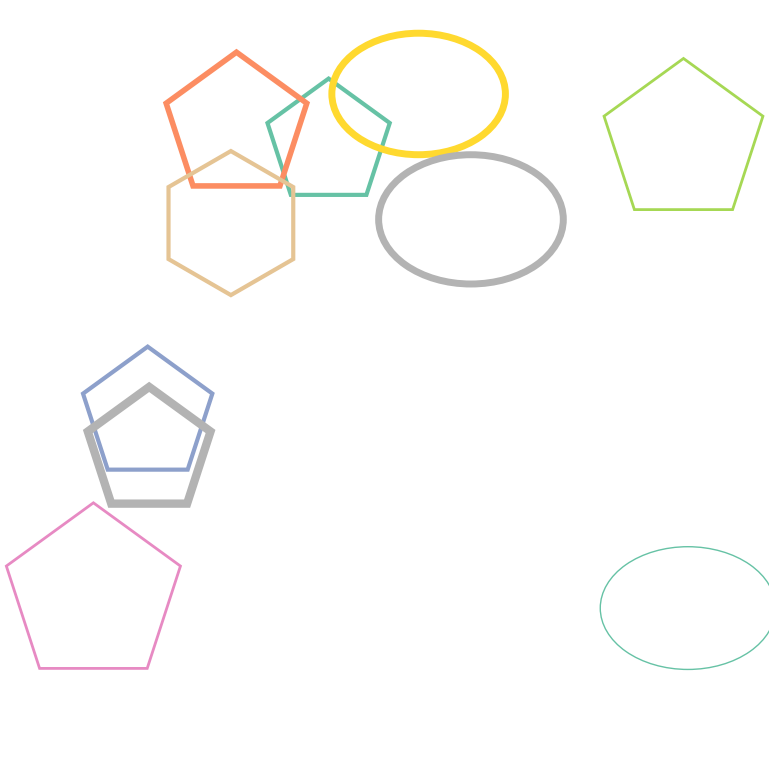[{"shape": "pentagon", "thickness": 1.5, "radius": 0.42, "center": [0.427, 0.814]}, {"shape": "oval", "thickness": 0.5, "radius": 0.57, "center": [0.893, 0.21]}, {"shape": "pentagon", "thickness": 2, "radius": 0.48, "center": [0.307, 0.836]}, {"shape": "pentagon", "thickness": 1.5, "radius": 0.44, "center": [0.192, 0.462]}, {"shape": "pentagon", "thickness": 1, "radius": 0.59, "center": [0.121, 0.228]}, {"shape": "pentagon", "thickness": 1, "radius": 0.54, "center": [0.888, 0.816]}, {"shape": "oval", "thickness": 2.5, "radius": 0.56, "center": [0.544, 0.878]}, {"shape": "hexagon", "thickness": 1.5, "radius": 0.47, "center": [0.3, 0.71]}, {"shape": "oval", "thickness": 2.5, "radius": 0.6, "center": [0.612, 0.715]}, {"shape": "pentagon", "thickness": 3, "radius": 0.42, "center": [0.194, 0.414]}]